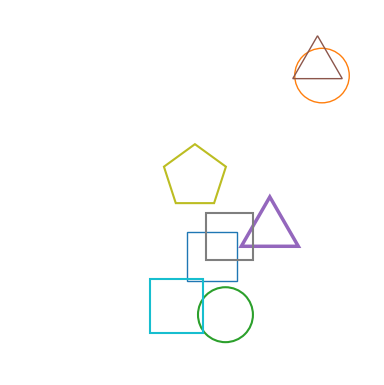[{"shape": "square", "thickness": 1, "radius": 0.32, "center": [0.55, 0.333]}, {"shape": "circle", "thickness": 1, "radius": 0.35, "center": [0.836, 0.804]}, {"shape": "circle", "thickness": 1.5, "radius": 0.36, "center": [0.586, 0.183]}, {"shape": "triangle", "thickness": 2.5, "radius": 0.43, "center": [0.701, 0.403]}, {"shape": "triangle", "thickness": 1, "radius": 0.37, "center": [0.825, 0.833]}, {"shape": "square", "thickness": 1.5, "radius": 0.31, "center": [0.596, 0.387]}, {"shape": "pentagon", "thickness": 1.5, "radius": 0.42, "center": [0.506, 0.541]}, {"shape": "square", "thickness": 1.5, "radius": 0.35, "center": [0.459, 0.205]}]